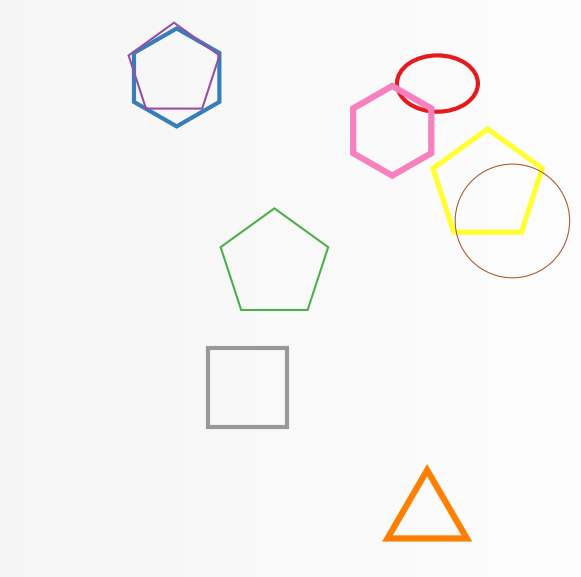[{"shape": "oval", "thickness": 2, "radius": 0.35, "center": [0.753, 0.854]}, {"shape": "hexagon", "thickness": 2, "radius": 0.42, "center": [0.304, 0.865]}, {"shape": "pentagon", "thickness": 1, "radius": 0.49, "center": [0.472, 0.541]}, {"shape": "pentagon", "thickness": 1, "radius": 0.41, "center": [0.299, 0.878]}, {"shape": "triangle", "thickness": 3, "radius": 0.39, "center": [0.735, 0.106]}, {"shape": "pentagon", "thickness": 2.5, "radius": 0.49, "center": [0.839, 0.677]}, {"shape": "circle", "thickness": 0.5, "radius": 0.49, "center": [0.882, 0.617]}, {"shape": "hexagon", "thickness": 3, "radius": 0.39, "center": [0.675, 0.773]}, {"shape": "square", "thickness": 2, "radius": 0.34, "center": [0.425, 0.329]}]